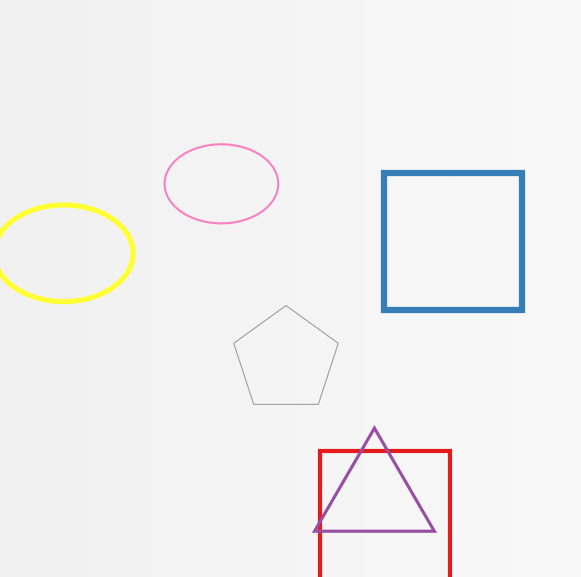[{"shape": "square", "thickness": 2, "radius": 0.56, "center": [0.663, 0.107]}, {"shape": "square", "thickness": 3, "radius": 0.6, "center": [0.78, 0.581]}, {"shape": "triangle", "thickness": 1.5, "radius": 0.6, "center": [0.644, 0.139]}, {"shape": "oval", "thickness": 2.5, "radius": 0.6, "center": [0.11, 0.561]}, {"shape": "oval", "thickness": 1, "radius": 0.49, "center": [0.381, 0.681]}, {"shape": "pentagon", "thickness": 0.5, "radius": 0.47, "center": [0.492, 0.375]}]